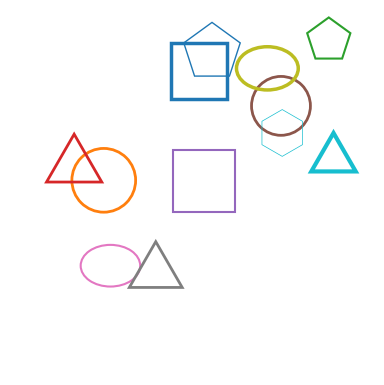[{"shape": "pentagon", "thickness": 1, "radius": 0.39, "center": [0.551, 0.865]}, {"shape": "square", "thickness": 2.5, "radius": 0.36, "center": [0.517, 0.816]}, {"shape": "circle", "thickness": 2, "radius": 0.41, "center": [0.269, 0.532]}, {"shape": "pentagon", "thickness": 1.5, "radius": 0.3, "center": [0.854, 0.896]}, {"shape": "triangle", "thickness": 2, "radius": 0.41, "center": [0.193, 0.569]}, {"shape": "square", "thickness": 1.5, "radius": 0.4, "center": [0.53, 0.529]}, {"shape": "circle", "thickness": 2, "radius": 0.38, "center": [0.73, 0.725]}, {"shape": "oval", "thickness": 1.5, "radius": 0.39, "center": [0.287, 0.31]}, {"shape": "triangle", "thickness": 2, "radius": 0.4, "center": [0.405, 0.293]}, {"shape": "oval", "thickness": 2.5, "radius": 0.4, "center": [0.694, 0.822]}, {"shape": "triangle", "thickness": 3, "radius": 0.33, "center": [0.866, 0.588]}, {"shape": "hexagon", "thickness": 0.5, "radius": 0.3, "center": [0.733, 0.655]}]